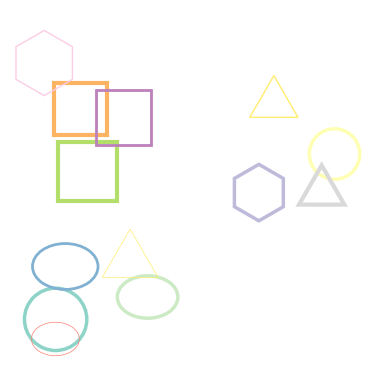[{"shape": "circle", "thickness": 2.5, "radius": 0.4, "center": [0.144, 0.171]}, {"shape": "circle", "thickness": 2.5, "radius": 0.33, "center": [0.869, 0.6]}, {"shape": "hexagon", "thickness": 2.5, "radius": 0.37, "center": [0.672, 0.5]}, {"shape": "oval", "thickness": 0.5, "radius": 0.31, "center": [0.144, 0.12]}, {"shape": "oval", "thickness": 2, "radius": 0.43, "center": [0.17, 0.308]}, {"shape": "square", "thickness": 3, "radius": 0.34, "center": [0.209, 0.717]}, {"shape": "square", "thickness": 3, "radius": 0.38, "center": [0.226, 0.555]}, {"shape": "hexagon", "thickness": 1, "radius": 0.42, "center": [0.115, 0.836]}, {"shape": "triangle", "thickness": 3, "radius": 0.34, "center": [0.836, 0.503]}, {"shape": "square", "thickness": 2, "radius": 0.36, "center": [0.321, 0.695]}, {"shape": "oval", "thickness": 2.5, "radius": 0.39, "center": [0.383, 0.228]}, {"shape": "triangle", "thickness": 1, "radius": 0.36, "center": [0.711, 0.731]}, {"shape": "triangle", "thickness": 0.5, "radius": 0.42, "center": [0.338, 0.321]}]